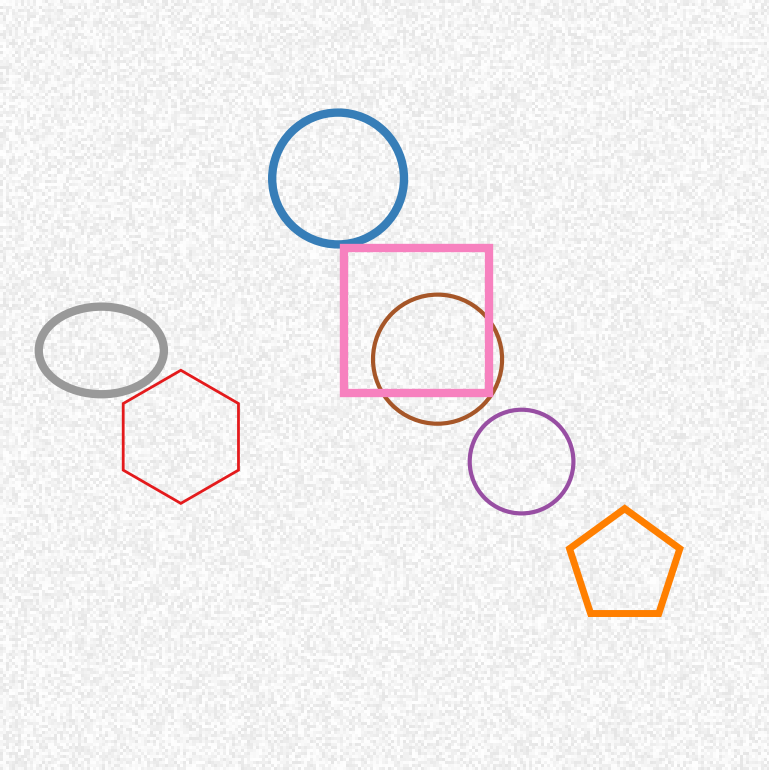[{"shape": "hexagon", "thickness": 1, "radius": 0.43, "center": [0.235, 0.433]}, {"shape": "circle", "thickness": 3, "radius": 0.43, "center": [0.439, 0.768]}, {"shape": "circle", "thickness": 1.5, "radius": 0.34, "center": [0.677, 0.401]}, {"shape": "pentagon", "thickness": 2.5, "radius": 0.38, "center": [0.811, 0.264]}, {"shape": "circle", "thickness": 1.5, "radius": 0.42, "center": [0.568, 0.534]}, {"shape": "square", "thickness": 3, "radius": 0.47, "center": [0.541, 0.584]}, {"shape": "oval", "thickness": 3, "radius": 0.41, "center": [0.132, 0.545]}]